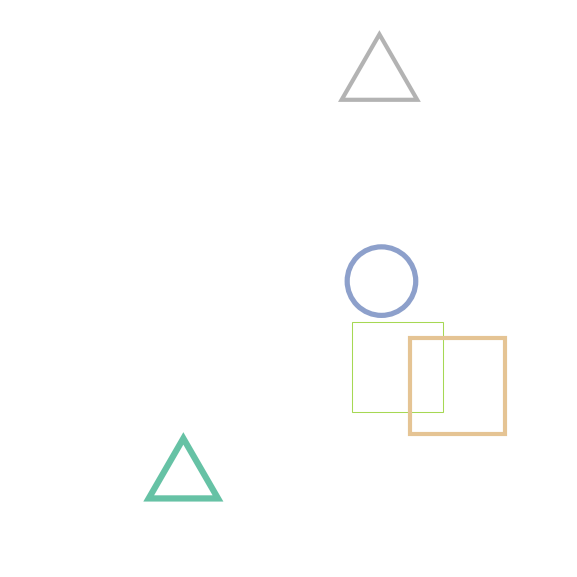[{"shape": "triangle", "thickness": 3, "radius": 0.35, "center": [0.317, 0.171]}, {"shape": "circle", "thickness": 2.5, "radius": 0.3, "center": [0.661, 0.512]}, {"shape": "square", "thickness": 0.5, "radius": 0.39, "center": [0.688, 0.363]}, {"shape": "square", "thickness": 2, "radius": 0.41, "center": [0.793, 0.33]}, {"shape": "triangle", "thickness": 2, "radius": 0.38, "center": [0.657, 0.864]}]